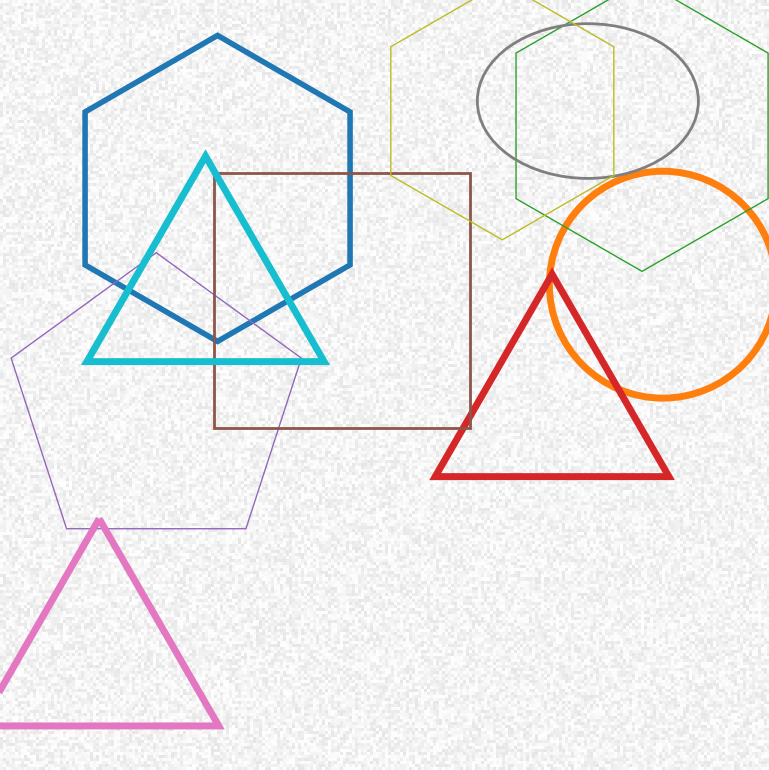[{"shape": "hexagon", "thickness": 2, "radius": 0.99, "center": [0.283, 0.755]}, {"shape": "circle", "thickness": 2.5, "radius": 0.74, "center": [0.861, 0.63]}, {"shape": "hexagon", "thickness": 0.5, "radius": 0.94, "center": [0.834, 0.837]}, {"shape": "triangle", "thickness": 2.5, "radius": 0.88, "center": [0.717, 0.469]}, {"shape": "pentagon", "thickness": 0.5, "radius": 0.99, "center": [0.203, 0.474]}, {"shape": "square", "thickness": 1, "radius": 0.83, "center": [0.444, 0.609]}, {"shape": "triangle", "thickness": 2.5, "radius": 0.9, "center": [0.129, 0.147]}, {"shape": "oval", "thickness": 1, "radius": 0.72, "center": [0.763, 0.869]}, {"shape": "hexagon", "thickness": 0.5, "radius": 0.84, "center": [0.652, 0.856]}, {"shape": "triangle", "thickness": 2.5, "radius": 0.89, "center": [0.267, 0.619]}]